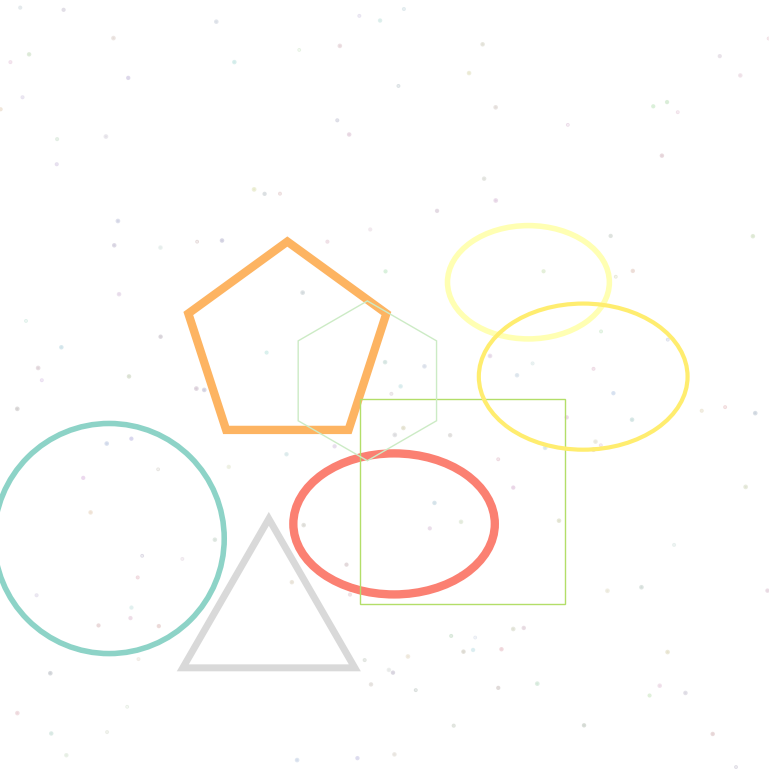[{"shape": "circle", "thickness": 2, "radius": 0.75, "center": [0.142, 0.301]}, {"shape": "oval", "thickness": 2, "radius": 0.53, "center": [0.686, 0.633]}, {"shape": "oval", "thickness": 3, "radius": 0.65, "center": [0.512, 0.32]}, {"shape": "pentagon", "thickness": 3, "radius": 0.68, "center": [0.373, 0.551]}, {"shape": "square", "thickness": 0.5, "radius": 0.67, "center": [0.601, 0.349]}, {"shape": "triangle", "thickness": 2.5, "radius": 0.64, "center": [0.349, 0.197]}, {"shape": "hexagon", "thickness": 0.5, "radius": 0.52, "center": [0.477, 0.505]}, {"shape": "oval", "thickness": 1.5, "radius": 0.68, "center": [0.757, 0.511]}]